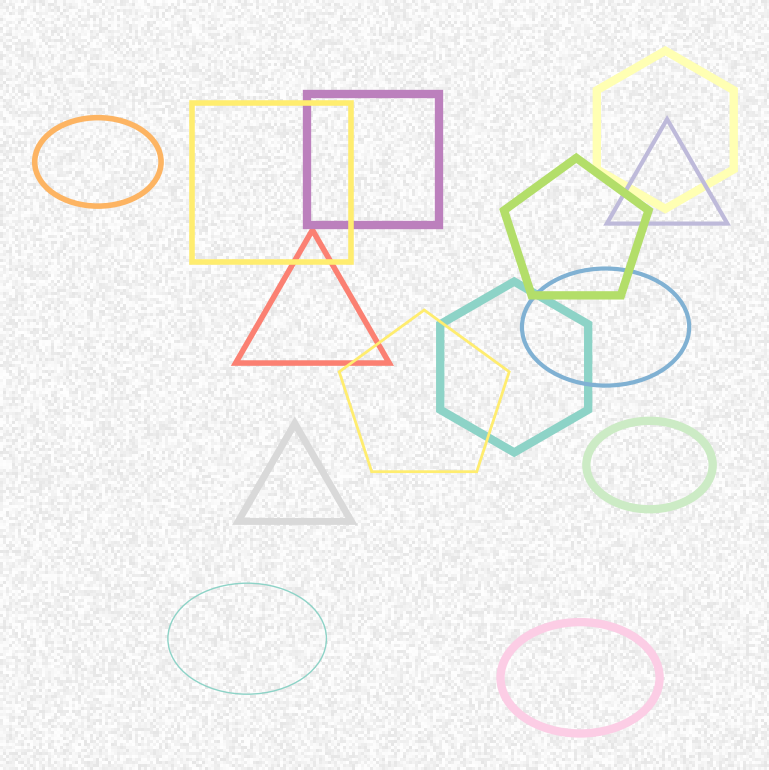[{"shape": "hexagon", "thickness": 3, "radius": 0.55, "center": [0.668, 0.523]}, {"shape": "oval", "thickness": 0.5, "radius": 0.51, "center": [0.321, 0.171]}, {"shape": "hexagon", "thickness": 3, "radius": 0.51, "center": [0.864, 0.831]}, {"shape": "triangle", "thickness": 1.5, "radius": 0.45, "center": [0.866, 0.755]}, {"shape": "triangle", "thickness": 2, "radius": 0.58, "center": [0.406, 0.586]}, {"shape": "oval", "thickness": 1.5, "radius": 0.54, "center": [0.786, 0.575]}, {"shape": "oval", "thickness": 2, "radius": 0.41, "center": [0.127, 0.79]}, {"shape": "pentagon", "thickness": 3, "radius": 0.49, "center": [0.748, 0.696]}, {"shape": "oval", "thickness": 3, "radius": 0.52, "center": [0.753, 0.12]}, {"shape": "triangle", "thickness": 2.5, "radius": 0.42, "center": [0.383, 0.365]}, {"shape": "square", "thickness": 3, "radius": 0.43, "center": [0.484, 0.793]}, {"shape": "oval", "thickness": 3, "radius": 0.41, "center": [0.844, 0.396]}, {"shape": "pentagon", "thickness": 1, "radius": 0.58, "center": [0.551, 0.481]}, {"shape": "square", "thickness": 2, "radius": 0.52, "center": [0.353, 0.763]}]